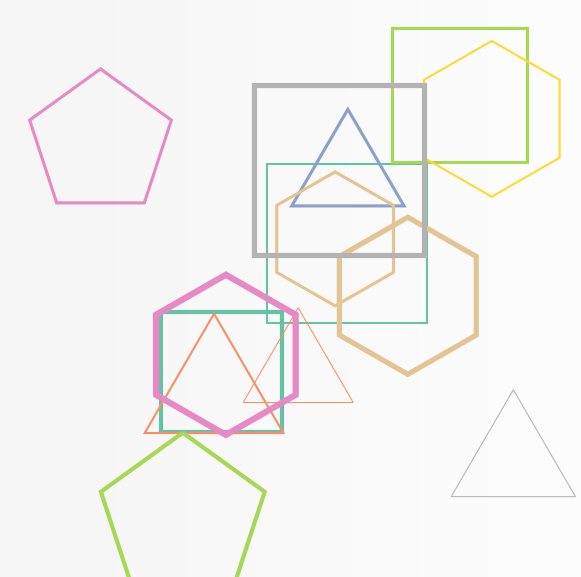[{"shape": "square", "thickness": 1, "radius": 0.69, "center": [0.597, 0.578]}, {"shape": "square", "thickness": 2, "radius": 0.52, "center": [0.381, 0.354]}, {"shape": "triangle", "thickness": 1, "radius": 0.69, "center": [0.368, 0.318]}, {"shape": "triangle", "thickness": 0.5, "radius": 0.55, "center": [0.513, 0.357]}, {"shape": "triangle", "thickness": 1.5, "radius": 0.56, "center": [0.598, 0.698]}, {"shape": "pentagon", "thickness": 1.5, "radius": 0.64, "center": [0.173, 0.752]}, {"shape": "hexagon", "thickness": 3, "radius": 0.69, "center": [0.389, 0.385]}, {"shape": "square", "thickness": 1.5, "radius": 0.58, "center": [0.791, 0.835]}, {"shape": "pentagon", "thickness": 2, "radius": 0.74, "center": [0.314, 0.102]}, {"shape": "hexagon", "thickness": 1, "radius": 0.67, "center": [0.846, 0.793]}, {"shape": "hexagon", "thickness": 1.5, "radius": 0.58, "center": [0.577, 0.586]}, {"shape": "hexagon", "thickness": 2.5, "radius": 0.68, "center": [0.702, 0.487]}, {"shape": "square", "thickness": 2.5, "radius": 0.73, "center": [0.583, 0.704]}, {"shape": "triangle", "thickness": 0.5, "radius": 0.62, "center": [0.883, 0.201]}]